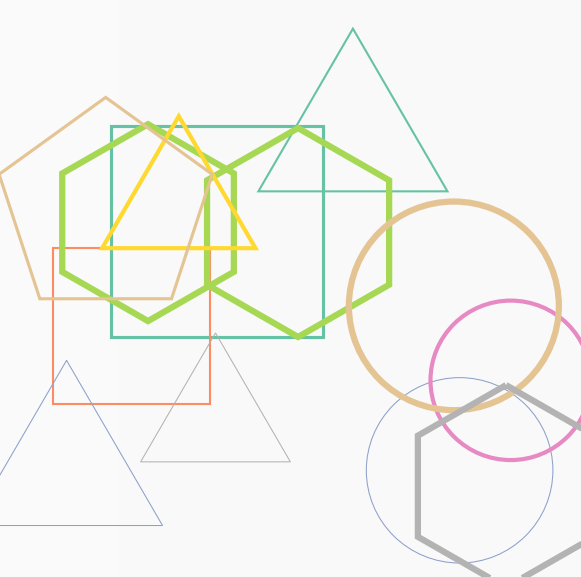[{"shape": "square", "thickness": 1.5, "radius": 0.91, "center": [0.374, 0.598]}, {"shape": "triangle", "thickness": 1, "radius": 0.94, "center": [0.607, 0.762]}, {"shape": "square", "thickness": 1, "radius": 0.68, "center": [0.227, 0.435]}, {"shape": "triangle", "thickness": 0.5, "radius": 0.95, "center": [0.115, 0.184]}, {"shape": "circle", "thickness": 0.5, "radius": 0.8, "center": [0.791, 0.185]}, {"shape": "circle", "thickness": 2, "radius": 0.69, "center": [0.879, 0.341]}, {"shape": "hexagon", "thickness": 3, "radius": 0.9, "center": [0.513, 0.596]}, {"shape": "hexagon", "thickness": 3, "radius": 0.85, "center": [0.255, 0.614]}, {"shape": "triangle", "thickness": 2, "radius": 0.76, "center": [0.308, 0.646]}, {"shape": "pentagon", "thickness": 1.5, "radius": 0.96, "center": [0.182, 0.638]}, {"shape": "circle", "thickness": 3, "radius": 0.9, "center": [0.781, 0.47]}, {"shape": "triangle", "thickness": 0.5, "radius": 0.74, "center": [0.371, 0.274]}, {"shape": "hexagon", "thickness": 3, "radius": 0.88, "center": [0.871, 0.157]}]